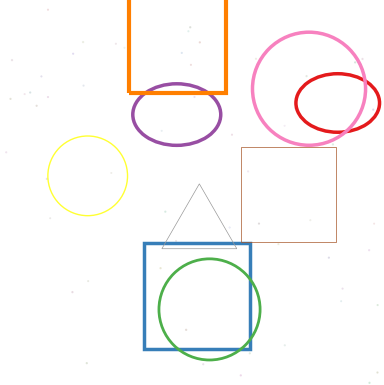[{"shape": "oval", "thickness": 2.5, "radius": 0.54, "center": [0.877, 0.733]}, {"shape": "square", "thickness": 2.5, "radius": 0.68, "center": [0.511, 0.231]}, {"shape": "circle", "thickness": 2, "radius": 0.66, "center": [0.544, 0.196]}, {"shape": "oval", "thickness": 2.5, "radius": 0.57, "center": [0.459, 0.702]}, {"shape": "square", "thickness": 3, "radius": 0.63, "center": [0.46, 0.884]}, {"shape": "circle", "thickness": 1, "radius": 0.52, "center": [0.228, 0.543]}, {"shape": "square", "thickness": 0.5, "radius": 0.62, "center": [0.75, 0.494]}, {"shape": "circle", "thickness": 2.5, "radius": 0.73, "center": [0.803, 0.77]}, {"shape": "triangle", "thickness": 0.5, "radius": 0.56, "center": [0.518, 0.41]}]